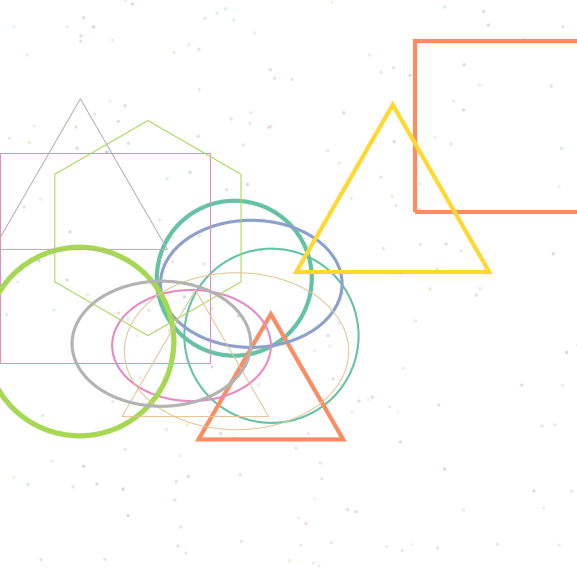[{"shape": "circle", "thickness": 1, "radius": 0.75, "center": [0.47, 0.418]}, {"shape": "circle", "thickness": 2, "radius": 0.67, "center": [0.406, 0.517]}, {"shape": "triangle", "thickness": 2, "radius": 0.72, "center": [0.469, 0.311]}, {"shape": "square", "thickness": 2, "radius": 0.74, "center": [0.866, 0.78]}, {"shape": "oval", "thickness": 1.5, "radius": 0.79, "center": [0.435, 0.508]}, {"shape": "oval", "thickness": 1, "radius": 0.69, "center": [0.332, 0.401]}, {"shape": "square", "thickness": 0.5, "radius": 0.91, "center": [0.181, 0.552]}, {"shape": "hexagon", "thickness": 0.5, "radius": 0.93, "center": [0.256, 0.604]}, {"shape": "circle", "thickness": 2.5, "radius": 0.82, "center": [0.138, 0.408]}, {"shape": "triangle", "thickness": 2, "radius": 0.97, "center": [0.68, 0.625]}, {"shape": "oval", "thickness": 0.5, "radius": 0.97, "center": [0.41, 0.391]}, {"shape": "triangle", "thickness": 0.5, "radius": 0.73, "center": [0.338, 0.351]}, {"shape": "oval", "thickness": 1.5, "radius": 0.77, "center": [0.279, 0.404]}, {"shape": "triangle", "thickness": 0.5, "radius": 0.87, "center": [0.139, 0.654]}]